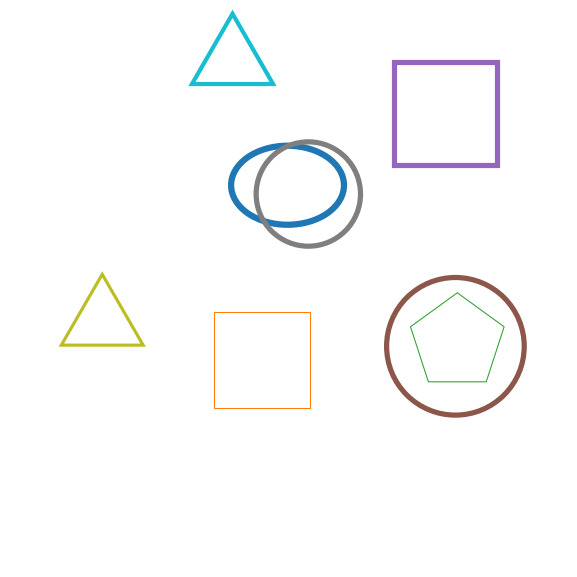[{"shape": "oval", "thickness": 3, "radius": 0.49, "center": [0.498, 0.678]}, {"shape": "square", "thickness": 0.5, "radius": 0.41, "center": [0.454, 0.375]}, {"shape": "pentagon", "thickness": 0.5, "radius": 0.43, "center": [0.792, 0.407]}, {"shape": "square", "thickness": 2.5, "radius": 0.45, "center": [0.772, 0.803]}, {"shape": "circle", "thickness": 2.5, "radius": 0.6, "center": [0.789, 0.399]}, {"shape": "circle", "thickness": 2.5, "radius": 0.45, "center": [0.534, 0.663]}, {"shape": "triangle", "thickness": 1.5, "radius": 0.41, "center": [0.177, 0.442]}, {"shape": "triangle", "thickness": 2, "radius": 0.41, "center": [0.403, 0.894]}]